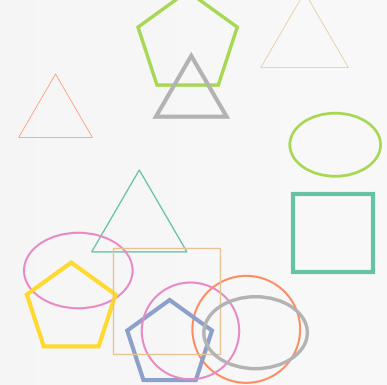[{"shape": "triangle", "thickness": 1, "radius": 0.71, "center": [0.359, 0.417]}, {"shape": "square", "thickness": 3, "radius": 0.51, "center": [0.859, 0.395]}, {"shape": "circle", "thickness": 1.5, "radius": 0.69, "center": [0.636, 0.145]}, {"shape": "triangle", "thickness": 0.5, "radius": 0.55, "center": [0.143, 0.698]}, {"shape": "pentagon", "thickness": 3, "radius": 0.57, "center": [0.438, 0.106]}, {"shape": "oval", "thickness": 1.5, "radius": 0.7, "center": [0.202, 0.297]}, {"shape": "circle", "thickness": 1.5, "radius": 0.63, "center": [0.492, 0.14]}, {"shape": "oval", "thickness": 2, "radius": 0.59, "center": [0.865, 0.624]}, {"shape": "pentagon", "thickness": 2.5, "radius": 0.67, "center": [0.484, 0.888]}, {"shape": "pentagon", "thickness": 3, "radius": 0.6, "center": [0.184, 0.198]}, {"shape": "triangle", "thickness": 0.5, "radius": 0.65, "center": [0.786, 0.89]}, {"shape": "square", "thickness": 1, "radius": 0.69, "center": [0.429, 0.218]}, {"shape": "triangle", "thickness": 3, "radius": 0.53, "center": [0.494, 0.75]}, {"shape": "oval", "thickness": 2.5, "radius": 0.67, "center": [0.66, 0.136]}]